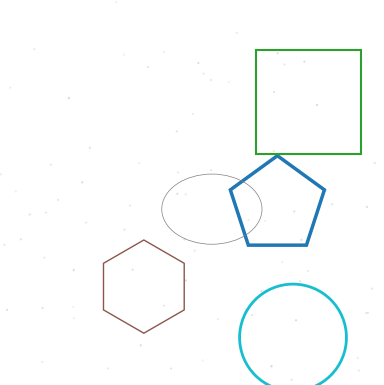[{"shape": "pentagon", "thickness": 2.5, "radius": 0.64, "center": [0.72, 0.467]}, {"shape": "square", "thickness": 1.5, "radius": 0.68, "center": [0.801, 0.736]}, {"shape": "hexagon", "thickness": 1, "radius": 0.61, "center": [0.374, 0.256]}, {"shape": "oval", "thickness": 0.5, "radius": 0.65, "center": [0.55, 0.457]}, {"shape": "circle", "thickness": 2, "radius": 0.69, "center": [0.761, 0.123]}]